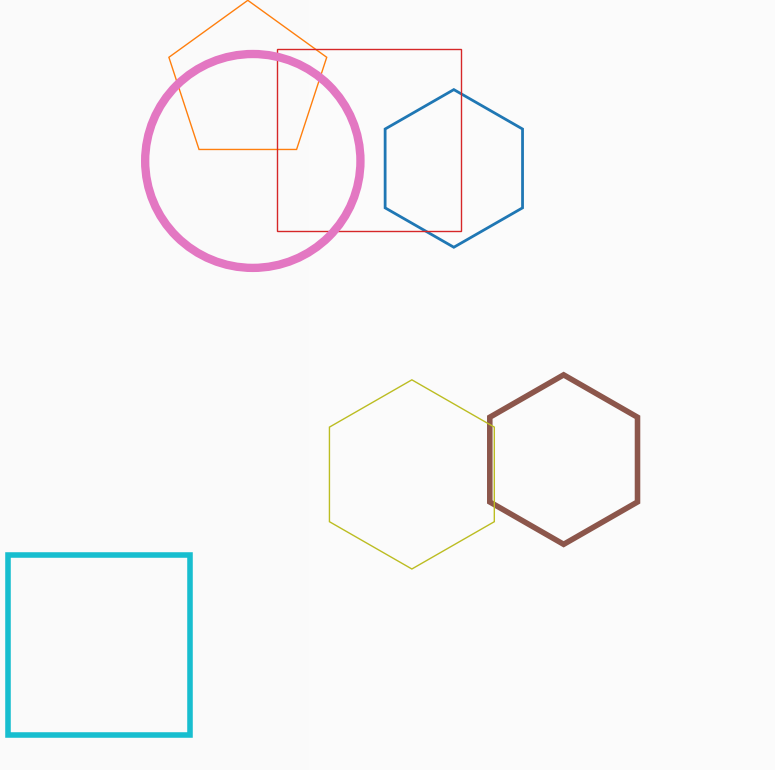[{"shape": "hexagon", "thickness": 1, "radius": 0.51, "center": [0.586, 0.781]}, {"shape": "pentagon", "thickness": 0.5, "radius": 0.54, "center": [0.32, 0.893]}, {"shape": "square", "thickness": 0.5, "radius": 0.59, "center": [0.476, 0.818]}, {"shape": "hexagon", "thickness": 2, "radius": 0.55, "center": [0.727, 0.403]}, {"shape": "circle", "thickness": 3, "radius": 0.69, "center": [0.326, 0.791]}, {"shape": "hexagon", "thickness": 0.5, "radius": 0.61, "center": [0.531, 0.384]}, {"shape": "square", "thickness": 2, "radius": 0.58, "center": [0.128, 0.162]}]